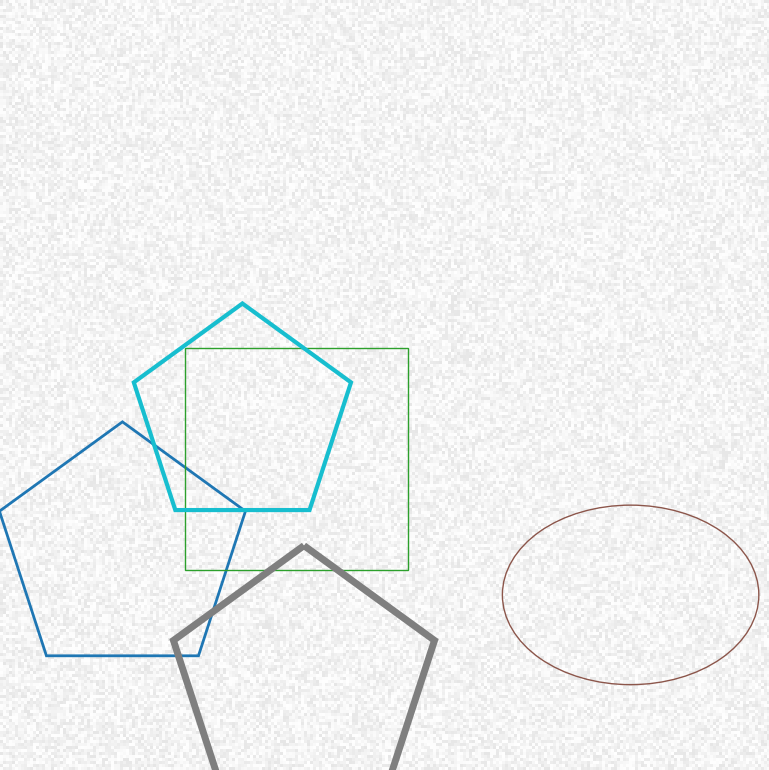[{"shape": "pentagon", "thickness": 1, "radius": 0.84, "center": [0.159, 0.284]}, {"shape": "square", "thickness": 0.5, "radius": 0.72, "center": [0.385, 0.404]}, {"shape": "oval", "thickness": 0.5, "radius": 0.83, "center": [0.819, 0.227]}, {"shape": "pentagon", "thickness": 2.5, "radius": 0.89, "center": [0.395, 0.113]}, {"shape": "pentagon", "thickness": 1.5, "radius": 0.74, "center": [0.315, 0.458]}]